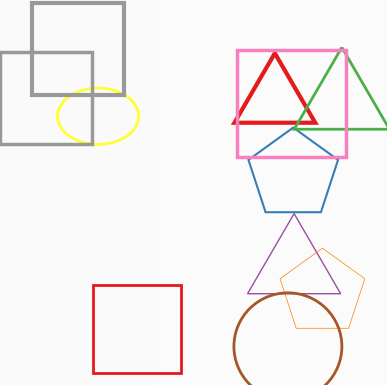[{"shape": "triangle", "thickness": 3, "radius": 0.6, "center": [0.709, 0.741]}, {"shape": "square", "thickness": 2, "radius": 0.57, "center": [0.353, 0.145]}, {"shape": "pentagon", "thickness": 1.5, "radius": 0.61, "center": [0.757, 0.547]}, {"shape": "triangle", "thickness": 2, "radius": 0.71, "center": [0.882, 0.735]}, {"shape": "triangle", "thickness": 1, "radius": 0.69, "center": [0.759, 0.306]}, {"shape": "pentagon", "thickness": 0.5, "radius": 0.57, "center": [0.832, 0.24]}, {"shape": "oval", "thickness": 2, "radius": 0.52, "center": [0.253, 0.698]}, {"shape": "circle", "thickness": 2, "radius": 0.7, "center": [0.743, 0.1]}, {"shape": "square", "thickness": 2.5, "radius": 0.7, "center": [0.752, 0.731]}, {"shape": "square", "thickness": 3, "radius": 0.59, "center": [0.202, 0.873]}, {"shape": "square", "thickness": 2.5, "radius": 0.6, "center": [0.119, 0.746]}]